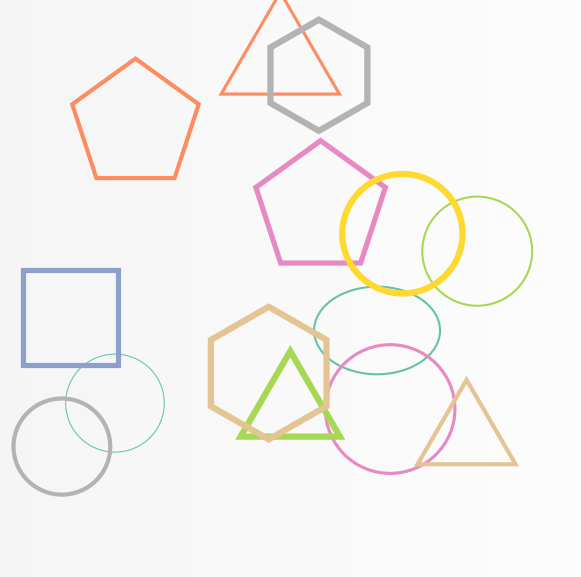[{"shape": "circle", "thickness": 0.5, "radius": 0.42, "center": [0.198, 0.301]}, {"shape": "oval", "thickness": 1, "radius": 0.54, "center": [0.649, 0.427]}, {"shape": "pentagon", "thickness": 2, "radius": 0.57, "center": [0.233, 0.783]}, {"shape": "triangle", "thickness": 1.5, "radius": 0.59, "center": [0.482, 0.895]}, {"shape": "square", "thickness": 2.5, "radius": 0.41, "center": [0.122, 0.449]}, {"shape": "pentagon", "thickness": 2.5, "radius": 0.59, "center": [0.552, 0.638]}, {"shape": "circle", "thickness": 1.5, "radius": 0.56, "center": [0.671, 0.291]}, {"shape": "circle", "thickness": 1, "radius": 0.47, "center": [0.821, 0.564]}, {"shape": "triangle", "thickness": 3, "radius": 0.49, "center": [0.499, 0.292]}, {"shape": "circle", "thickness": 3, "radius": 0.52, "center": [0.692, 0.594]}, {"shape": "triangle", "thickness": 2, "radius": 0.49, "center": [0.803, 0.244]}, {"shape": "hexagon", "thickness": 3, "radius": 0.57, "center": [0.462, 0.353]}, {"shape": "hexagon", "thickness": 3, "radius": 0.48, "center": [0.549, 0.869]}, {"shape": "circle", "thickness": 2, "radius": 0.42, "center": [0.106, 0.226]}]